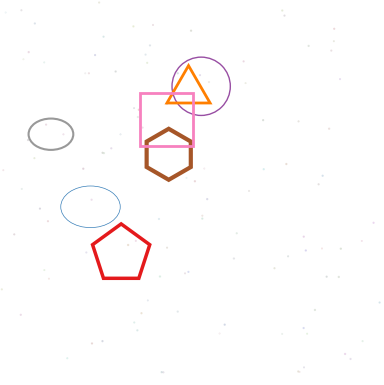[{"shape": "pentagon", "thickness": 2.5, "radius": 0.39, "center": [0.315, 0.34]}, {"shape": "oval", "thickness": 0.5, "radius": 0.39, "center": [0.235, 0.463]}, {"shape": "circle", "thickness": 1, "radius": 0.38, "center": [0.523, 0.776]}, {"shape": "triangle", "thickness": 2, "radius": 0.32, "center": [0.49, 0.765]}, {"shape": "hexagon", "thickness": 3, "radius": 0.33, "center": [0.438, 0.599]}, {"shape": "square", "thickness": 2, "radius": 0.34, "center": [0.433, 0.689]}, {"shape": "oval", "thickness": 1.5, "radius": 0.29, "center": [0.132, 0.651]}]